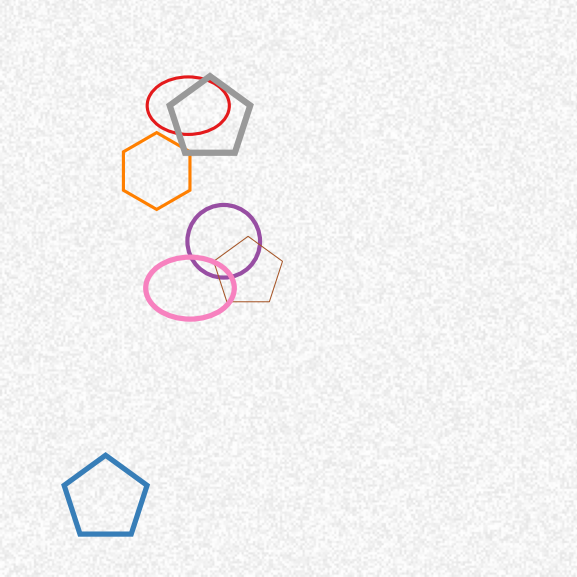[{"shape": "oval", "thickness": 1.5, "radius": 0.36, "center": [0.326, 0.816]}, {"shape": "pentagon", "thickness": 2.5, "radius": 0.38, "center": [0.183, 0.135]}, {"shape": "circle", "thickness": 2, "radius": 0.31, "center": [0.387, 0.581]}, {"shape": "hexagon", "thickness": 1.5, "radius": 0.33, "center": [0.271, 0.703]}, {"shape": "pentagon", "thickness": 0.5, "radius": 0.31, "center": [0.43, 0.527]}, {"shape": "oval", "thickness": 2.5, "radius": 0.38, "center": [0.329, 0.5]}, {"shape": "pentagon", "thickness": 3, "radius": 0.37, "center": [0.364, 0.794]}]